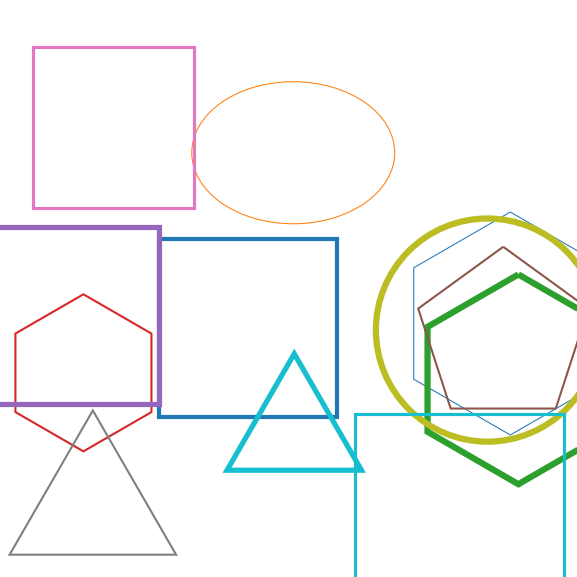[{"shape": "hexagon", "thickness": 0.5, "radius": 0.97, "center": [0.884, 0.439]}, {"shape": "square", "thickness": 2, "radius": 0.77, "center": [0.429, 0.431]}, {"shape": "oval", "thickness": 0.5, "radius": 0.88, "center": [0.508, 0.735]}, {"shape": "hexagon", "thickness": 3, "radius": 0.91, "center": [0.898, 0.342]}, {"shape": "hexagon", "thickness": 1, "radius": 0.68, "center": [0.144, 0.354]}, {"shape": "square", "thickness": 2.5, "radius": 0.77, "center": [0.121, 0.453]}, {"shape": "pentagon", "thickness": 1, "radius": 0.77, "center": [0.871, 0.417]}, {"shape": "square", "thickness": 1.5, "radius": 0.7, "center": [0.197, 0.778]}, {"shape": "triangle", "thickness": 1, "radius": 0.83, "center": [0.161, 0.122]}, {"shape": "circle", "thickness": 3, "radius": 0.97, "center": [0.844, 0.428]}, {"shape": "triangle", "thickness": 2.5, "radius": 0.67, "center": [0.51, 0.252]}, {"shape": "square", "thickness": 1.5, "radius": 0.91, "center": [0.795, 0.1]}]